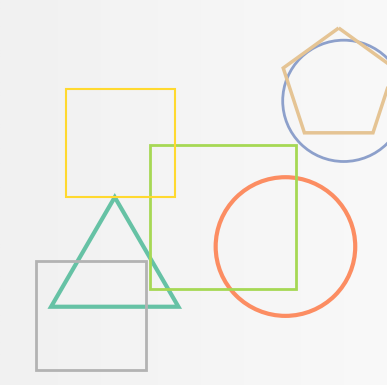[{"shape": "triangle", "thickness": 3, "radius": 0.95, "center": [0.296, 0.298]}, {"shape": "circle", "thickness": 3, "radius": 0.9, "center": [0.737, 0.36]}, {"shape": "circle", "thickness": 2, "radius": 0.79, "center": [0.887, 0.738]}, {"shape": "square", "thickness": 2, "radius": 0.94, "center": [0.576, 0.436]}, {"shape": "square", "thickness": 1.5, "radius": 0.7, "center": [0.311, 0.629]}, {"shape": "pentagon", "thickness": 2.5, "radius": 0.75, "center": [0.874, 0.777]}, {"shape": "square", "thickness": 2, "radius": 0.71, "center": [0.235, 0.18]}]